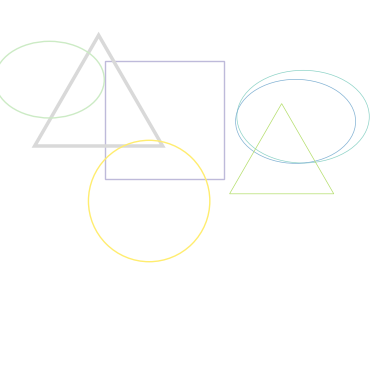[{"shape": "oval", "thickness": 0.5, "radius": 0.86, "center": [0.787, 0.697]}, {"shape": "square", "thickness": 1, "radius": 0.77, "center": [0.428, 0.688]}, {"shape": "oval", "thickness": 0.5, "radius": 0.78, "center": [0.768, 0.685]}, {"shape": "triangle", "thickness": 0.5, "radius": 0.78, "center": [0.732, 0.575]}, {"shape": "triangle", "thickness": 2.5, "radius": 0.96, "center": [0.256, 0.717]}, {"shape": "oval", "thickness": 1, "radius": 0.71, "center": [0.129, 0.793]}, {"shape": "circle", "thickness": 1, "radius": 0.79, "center": [0.387, 0.478]}]